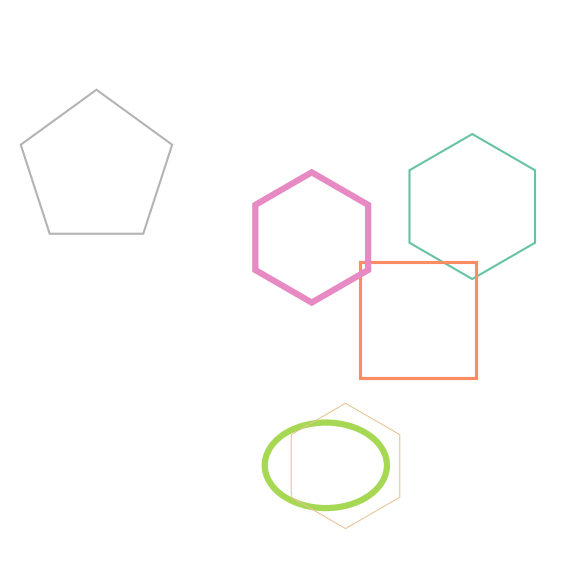[{"shape": "hexagon", "thickness": 1, "radius": 0.63, "center": [0.818, 0.642]}, {"shape": "square", "thickness": 1.5, "radius": 0.5, "center": [0.724, 0.445]}, {"shape": "hexagon", "thickness": 3, "radius": 0.56, "center": [0.54, 0.588]}, {"shape": "oval", "thickness": 3, "radius": 0.53, "center": [0.564, 0.193]}, {"shape": "hexagon", "thickness": 0.5, "radius": 0.54, "center": [0.598, 0.192]}, {"shape": "pentagon", "thickness": 1, "radius": 0.69, "center": [0.167, 0.706]}]